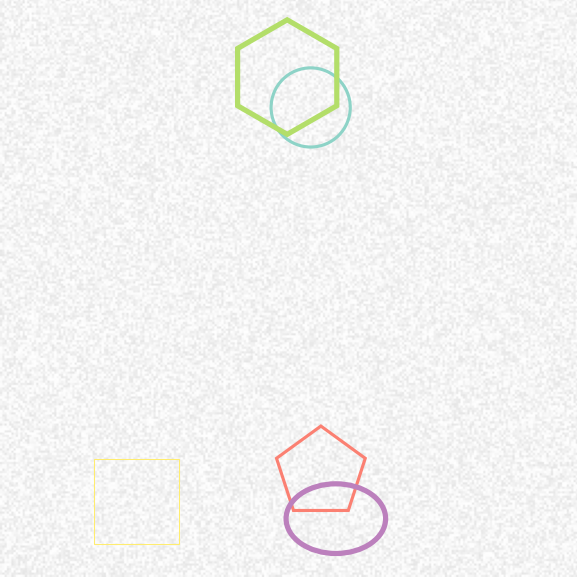[{"shape": "circle", "thickness": 1.5, "radius": 0.34, "center": [0.538, 0.813]}, {"shape": "pentagon", "thickness": 1.5, "radius": 0.4, "center": [0.556, 0.181]}, {"shape": "hexagon", "thickness": 2.5, "radius": 0.5, "center": [0.497, 0.866]}, {"shape": "oval", "thickness": 2.5, "radius": 0.43, "center": [0.582, 0.101]}, {"shape": "square", "thickness": 0.5, "radius": 0.37, "center": [0.236, 0.131]}]